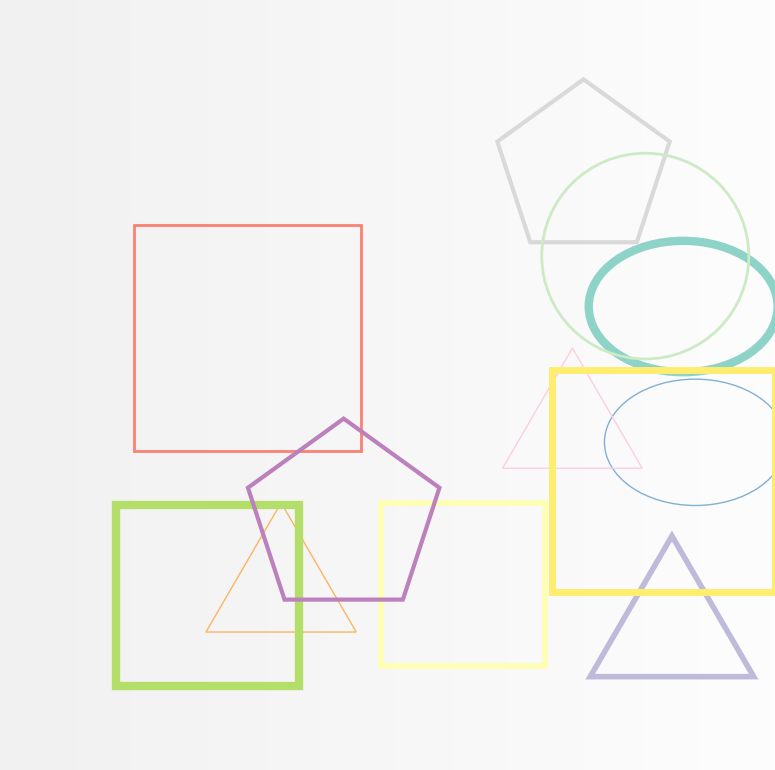[{"shape": "oval", "thickness": 3, "radius": 0.61, "center": [0.882, 0.602]}, {"shape": "square", "thickness": 2, "radius": 0.53, "center": [0.598, 0.241]}, {"shape": "triangle", "thickness": 2, "radius": 0.61, "center": [0.867, 0.182]}, {"shape": "square", "thickness": 1, "radius": 0.73, "center": [0.32, 0.561]}, {"shape": "oval", "thickness": 0.5, "radius": 0.59, "center": [0.897, 0.426]}, {"shape": "triangle", "thickness": 0.5, "radius": 0.56, "center": [0.363, 0.235]}, {"shape": "square", "thickness": 3, "radius": 0.59, "center": [0.268, 0.226]}, {"shape": "triangle", "thickness": 0.5, "radius": 0.52, "center": [0.739, 0.444]}, {"shape": "pentagon", "thickness": 1.5, "radius": 0.58, "center": [0.753, 0.78]}, {"shape": "pentagon", "thickness": 1.5, "radius": 0.65, "center": [0.443, 0.326]}, {"shape": "circle", "thickness": 1, "radius": 0.67, "center": [0.833, 0.667]}, {"shape": "square", "thickness": 2.5, "radius": 0.72, "center": [0.856, 0.375]}]